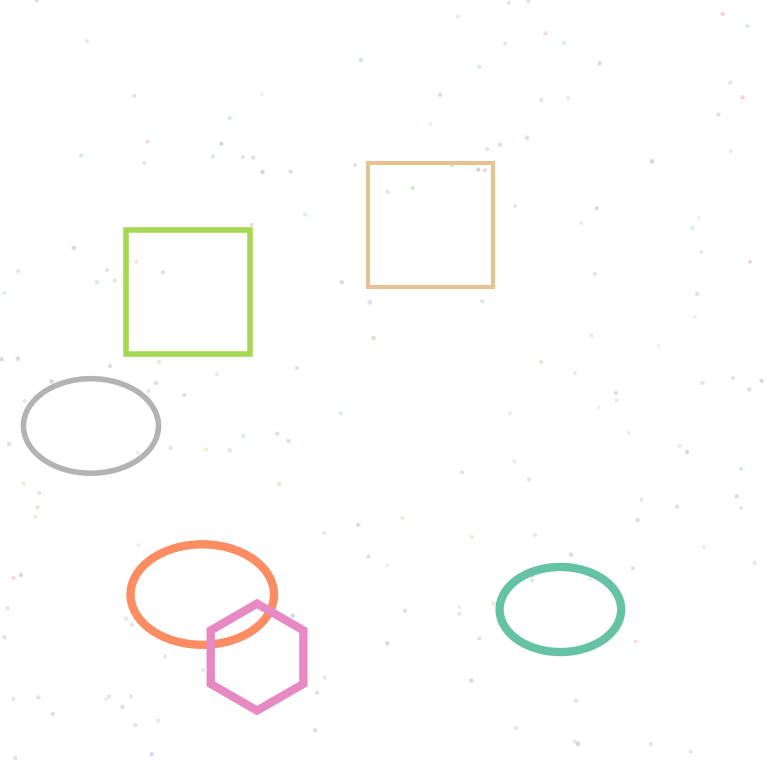[{"shape": "oval", "thickness": 3, "radius": 0.39, "center": [0.728, 0.208]}, {"shape": "oval", "thickness": 3, "radius": 0.47, "center": [0.263, 0.228]}, {"shape": "hexagon", "thickness": 3, "radius": 0.35, "center": [0.334, 0.147]}, {"shape": "square", "thickness": 2, "radius": 0.4, "center": [0.244, 0.621]}, {"shape": "square", "thickness": 1.5, "radius": 0.4, "center": [0.559, 0.708]}, {"shape": "oval", "thickness": 2, "radius": 0.44, "center": [0.118, 0.447]}]